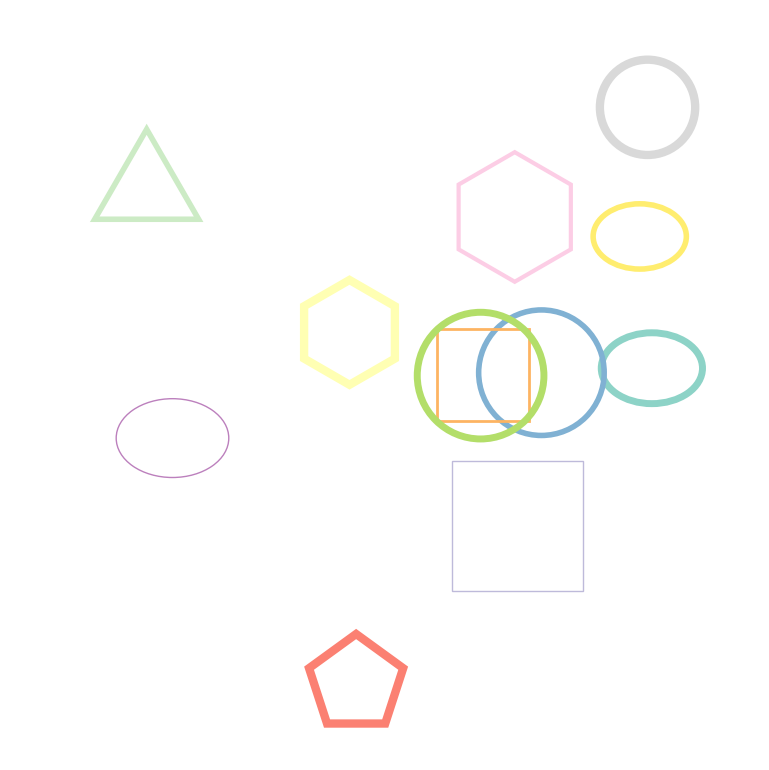[{"shape": "oval", "thickness": 2.5, "radius": 0.33, "center": [0.847, 0.522]}, {"shape": "hexagon", "thickness": 3, "radius": 0.34, "center": [0.454, 0.568]}, {"shape": "square", "thickness": 0.5, "radius": 0.42, "center": [0.672, 0.317]}, {"shape": "pentagon", "thickness": 3, "radius": 0.32, "center": [0.462, 0.112]}, {"shape": "circle", "thickness": 2, "radius": 0.41, "center": [0.703, 0.516]}, {"shape": "square", "thickness": 1, "radius": 0.3, "center": [0.627, 0.513]}, {"shape": "circle", "thickness": 2.5, "radius": 0.41, "center": [0.624, 0.512]}, {"shape": "hexagon", "thickness": 1.5, "radius": 0.42, "center": [0.668, 0.718]}, {"shape": "circle", "thickness": 3, "radius": 0.31, "center": [0.841, 0.861]}, {"shape": "oval", "thickness": 0.5, "radius": 0.37, "center": [0.224, 0.431]}, {"shape": "triangle", "thickness": 2, "radius": 0.39, "center": [0.19, 0.754]}, {"shape": "oval", "thickness": 2, "radius": 0.3, "center": [0.831, 0.693]}]